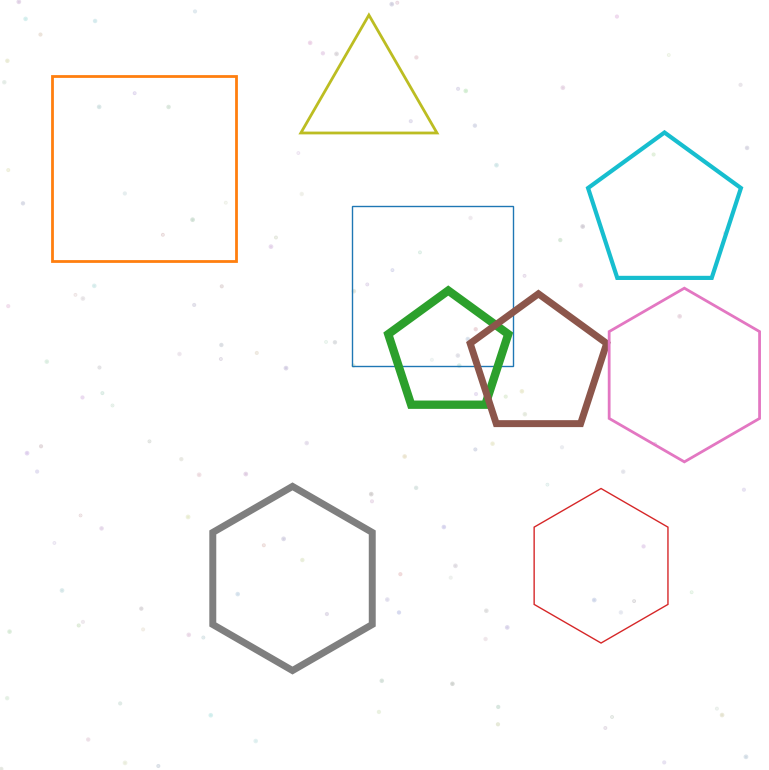[{"shape": "square", "thickness": 0.5, "radius": 0.52, "center": [0.562, 0.629]}, {"shape": "square", "thickness": 1, "radius": 0.6, "center": [0.187, 0.781]}, {"shape": "pentagon", "thickness": 3, "radius": 0.41, "center": [0.582, 0.541]}, {"shape": "hexagon", "thickness": 0.5, "radius": 0.5, "center": [0.781, 0.265]}, {"shape": "pentagon", "thickness": 2.5, "radius": 0.47, "center": [0.699, 0.525]}, {"shape": "hexagon", "thickness": 1, "radius": 0.56, "center": [0.889, 0.513]}, {"shape": "hexagon", "thickness": 2.5, "radius": 0.6, "center": [0.38, 0.249]}, {"shape": "triangle", "thickness": 1, "radius": 0.51, "center": [0.479, 0.878]}, {"shape": "pentagon", "thickness": 1.5, "radius": 0.52, "center": [0.863, 0.724]}]